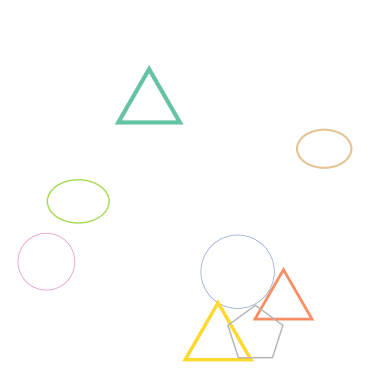[{"shape": "triangle", "thickness": 3, "radius": 0.46, "center": [0.387, 0.728]}, {"shape": "triangle", "thickness": 2, "radius": 0.43, "center": [0.736, 0.214]}, {"shape": "circle", "thickness": 0.5, "radius": 0.48, "center": [0.617, 0.294]}, {"shape": "circle", "thickness": 0.5, "radius": 0.37, "center": [0.121, 0.32]}, {"shape": "oval", "thickness": 1, "radius": 0.4, "center": [0.203, 0.477]}, {"shape": "triangle", "thickness": 2.5, "radius": 0.49, "center": [0.566, 0.115]}, {"shape": "oval", "thickness": 1.5, "radius": 0.35, "center": [0.842, 0.614]}, {"shape": "pentagon", "thickness": 1, "radius": 0.38, "center": [0.663, 0.132]}]